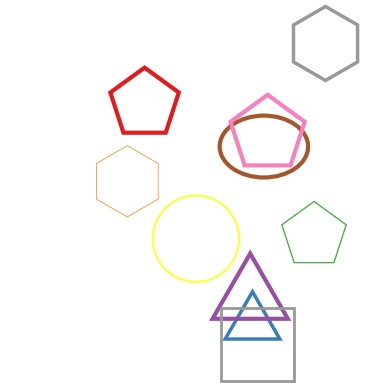[{"shape": "pentagon", "thickness": 3, "radius": 0.47, "center": [0.376, 0.731]}, {"shape": "triangle", "thickness": 2.5, "radius": 0.41, "center": [0.656, 0.16]}, {"shape": "pentagon", "thickness": 1, "radius": 0.44, "center": [0.816, 0.389]}, {"shape": "triangle", "thickness": 3, "radius": 0.56, "center": [0.65, 0.228]}, {"shape": "hexagon", "thickness": 0.5, "radius": 0.46, "center": [0.331, 0.529]}, {"shape": "circle", "thickness": 1.5, "radius": 0.56, "center": [0.509, 0.38]}, {"shape": "oval", "thickness": 3, "radius": 0.57, "center": [0.685, 0.619]}, {"shape": "pentagon", "thickness": 3, "radius": 0.51, "center": [0.695, 0.652]}, {"shape": "square", "thickness": 2, "radius": 0.47, "center": [0.67, 0.106]}, {"shape": "hexagon", "thickness": 2.5, "radius": 0.48, "center": [0.846, 0.887]}]